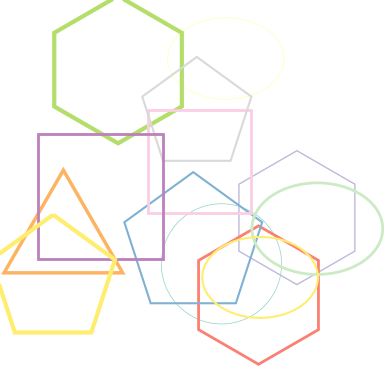[{"shape": "circle", "thickness": 0.5, "radius": 0.78, "center": [0.575, 0.315]}, {"shape": "oval", "thickness": 0.5, "radius": 0.76, "center": [0.587, 0.848]}, {"shape": "hexagon", "thickness": 1, "radius": 0.87, "center": [0.771, 0.435]}, {"shape": "hexagon", "thickness": 2, "radius": 0.9, "center": [0.671, 0.234]}, {"shape": "pentagon", "thickness": 1.5, "radius": 0.94, "center": [0.502, 0.365]}, {"shape": "triangle", "thickness": 2.5, "radius": 0.89, "center": [0.165, 0.38]}, {"shape": "hexagon", "thickness": 3, "radius": 0.96, "center": [0.307, 0.819]}, {"shape": "square", "thickness": 2, "radius": 0.67, "center": [0.518, 0.58]}, {"shape": "pentagon", "thickness": 1.5, "radius": 0.75, "center": [0.511, 0.703]}, {"shape": "square", "thickness": 2, "radius": 0.81, "center": [0.262, 0.49]}, {"shape": "oval", "thickness": 2, "radius": 0.85, "center": [0.824, 0.406]}, {"shape": "oval", "thickness": 1.5, "radius": 0.75, "center": [0.676, 0.279]}, {"shape": "pentagon", "thickness": 3, "radius": 0.85, "center": [0.138, 0.273]}]